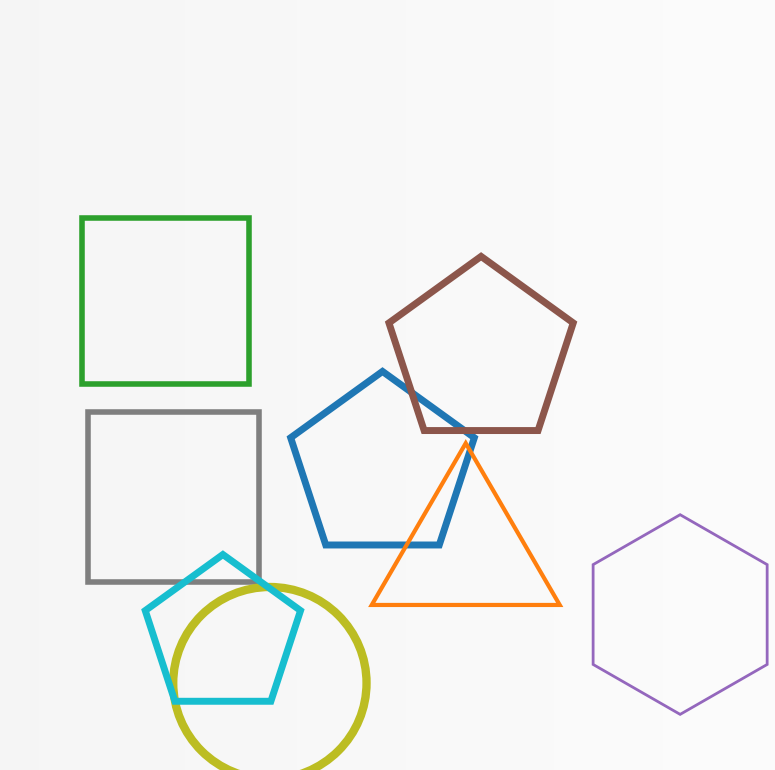[{"shape": "pentagon", "thickness": 2.5, "radius": 0.62, "center": [0.494, 0.393]}, {"shape": "triangle", "thickness": 1.5, "radius": 0.7, "center": [0.601, 0.284]}, {"shape": "square", "thickness": 2, "radius": 0.54, "center": [0.214, 0.609]}, {"shape": "hexagon", "thickness": 1, "radius": 0.65, "center": [0.878, 0.202]}, {"shape": "pentagon", "thickness": 2.5, "radius": 0.63, "center": [0.621, 0.542]}, {"shape": "square", "thickness": 2, "radius": 0.55, "center": [0.224, 0.355]}, {"shape": "circle", "thickness": 3, "radius": 0.62, "center": [0.348, 0.113]}, {"shape": "pentagon", "thickness": 2.5, "radius": 0.53, "center": [0.288, 0.174]}]